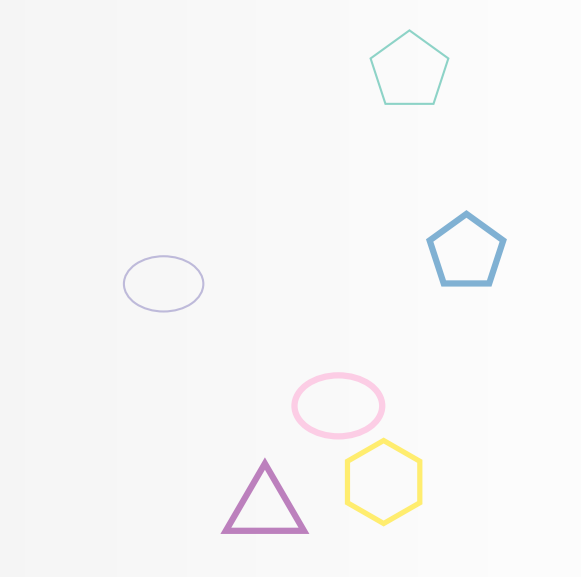[{"shape": "pentagon", "thickness": 1, "radius": 0.35, "center": [0.704, 0.876]}, {"shape": "oval", "thickness": 1, "radius": 0.34, "center": [0.281, 0.508]}, {"shape": "pentagon", "thickness": 3, "radius": 0.33, "center": [0.802, 0.562]}, {"shape": "oval", "thickness": 3, "radius": 0.38, "center": [0.582, 0.296]}, {"shape": "triangle", "thickness": 3, "radius": 0.39, "center": [0.456, 0.119]}, {"shape": "hexagon", "thickness": 2.5, "radius": 0.36, "center": [0.66, 0.164]}]